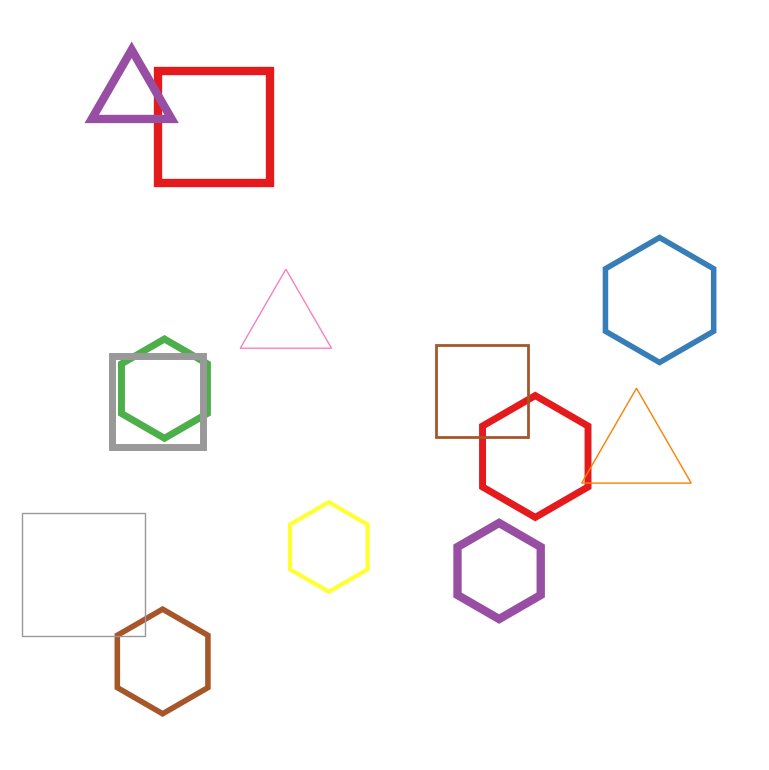[{"shape": "square", "thickness": 3, "radius": 0.36, "center": [0.278, 0.835]}, {"shape": "hexagon", "thickness": 2.5, "radius": 0.4, "center": [0.695, 0.407]}, {"shape": "hexagon", "thickness": 2, "radius": 0.41, "center": [0.857, 0.61]}, {"shape": "hexagon", "thickness": 2.5, "radius": 0.32, "center": [0.214, 0.495]}, {"shape": "triangle", "thickness": 3, "radius": 0.3, "center": [0.171, 0.875]}, {"shape": "hexagon", "thickness": 3, "radius": 0.31, "center": [0.648, 0.258]}, {"shape": "triangle", "thickness": 0.5, "radius": 0.41, "center": [0.827, 0.414]}, {"shape": "hexagon", "thickness": 1.5, "radius": 0.29, "center": [0.427, 0.29]}, {"shape": "square", "thickness": 1, "radius": 0.3, "center": [0.626, 0.492]}, {"shape": "hexagon", "thickness": 2, "radius": 0.34, "center": [0.211, 0.141]}, {"shape": "triangle", "thickness": 0.5, "radius": 0.34, "center": [0.371, 0.582]}, {"shape": "square", "thickness": 0.5, "radius": 0.4, "center": [0.109, 0.254]}, {"shape": "square", "thickness": 2.5, "radius": 0.29, "center": [0.204, 0.479]}]